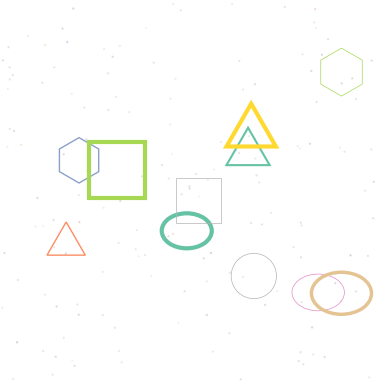[{"shape": "triangle", "thickness": 1.5, "radius": 0.32, "center": [0.644, 0.603]}, {"shape": "oval", "thickness": 3, "radius": 0.32, "center": [0.485, 0.4]}, {"shape": "triangle", "thickness": 1, "radius": 0.29, "center": [0.172, 0.366]}, {"shape": "hexagon", "thickness": 1, "radius": 0.29, "center": [0.205, 0.584]}, {"shape": "oval", "thickness": 0.5, "radius": 0.34, "center": [0.826, 0.24]}, {"shape": "hexagon", "thickness": 0.5, "radius": 0.31, "center": [0.887, 0.813]}, {"shape": "square", "thickness": 3, "radius": 0.36, "center": [0.304, 0.558]}, {"shape": "triangle", "thickness": 3, "radius": 0.37, "center": [0.652, 0.657]}, {"shape": "oval", "thickness": 2.5, "radius": 0.39, "center": [0.887, 0.238]}, {"shape": "circle", "thickness": 0.5, "radius": 0.29, "center": [0.659, 0.283]}, {"shape": "square", "thickness": 0.5, "radius": 0.29, "center": [0.515, 0.479]}]